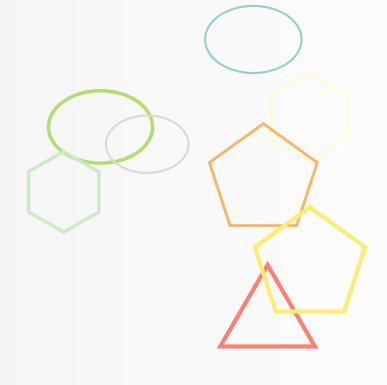[{"shape": "oval", "thickness": 1.5, "radius": 0.62, "center": [0.654, 0.897]}, {"shape": "hexagon", "thickness": 1, "radius": 0.57, "center": [0.797, 0.696]}, {"shape": "triangle", "thickness": 3, "radius": 0.71, "center": [0.691, 0.171]}, {"shape": "pentagon", "thickness": 2, "radius": 0.73, "center": [0.68, 0.533]}, {"shape": "oval", "thickness": 2.5, "radius": 0.67, "center": [0.26, 0.67]}, {"shape": "oval", "thickness": 1.5, "radius": 0.53, "center": [0.38, 0.625]}, {"shape": "hexagon", "thickness": 2.5, "radius": 0.52, "center": [0.164, 0.502]}, {"shape": "pentagon", "thickness": 3, "radius": 0.75, "center": [0.8, 0.312]}]